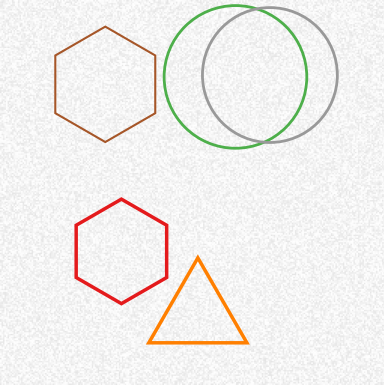[{"shape": "hexagon", "thickness": 2.5, "radius": 0.68, "center": [0.315, 0.347]}, {"shape": "circle", "thickness": 2, "radius": 0.93, "center": [0.612, 0.8]}, {"shape": "triangle", "thickness": 2.5, "radius": 0.74, "center": [0.514, 0.183]}, {"shape": "hexagon", "thickness": 1.5, "radius": 0.75, "center": [0.273, 0.781]}, {"shape": "circle", "thickness": 2, "radius": 0.88, "center": [0.701, 0.805]}]